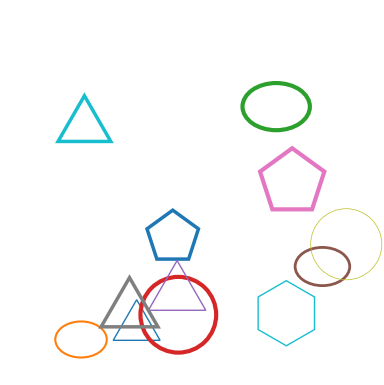[{"shape": "pentagon", "thickness": 2.5, "radius": 0.35, "center": [0.449, 0.384]}, {"shape": "triangle", "thickness": 1, "radius": 0.35, "center": [0.355, 0.151]}, {"shape": "oval", "thickness": 1.5, "radius": 0.33, "center": [0.21, 0.118]}, {"shape": "oval", "thickness": 3, "radius": 0.44, "center": [0.717, 0.723]}, {"shape": "circle", "thickness": 3, "radius": 0.49, "center": [0.463, 0.182]}, {"shape": "triangle", "thickness": 1, "radius": 0.43, "center": [0.46, 0.237]}, {"shape": "oval", "thickness": 2, "radius": 0.35, "center": [0.837, 0.308]}, {"shape": "pentagon", "thickness": 3, "radius": 0.44, "center": [0.759, 0.527]}, {"shape": "triangle", "thickness": 2.5, "radius": 0.43, "center": [0.336, 0.194]}, {"shape": "circle", "thickness": 0.5, "radius": 0.46, "center": [0.899, 0.366]}, {"shape": "triangle", "thickness": 2.5, "radius": 0.4, "center": [0.219, 0.672]}, {"shape": "hexagon", "thickness": 1, "radius": 0.42, "center": [0.744, 0.186]}]